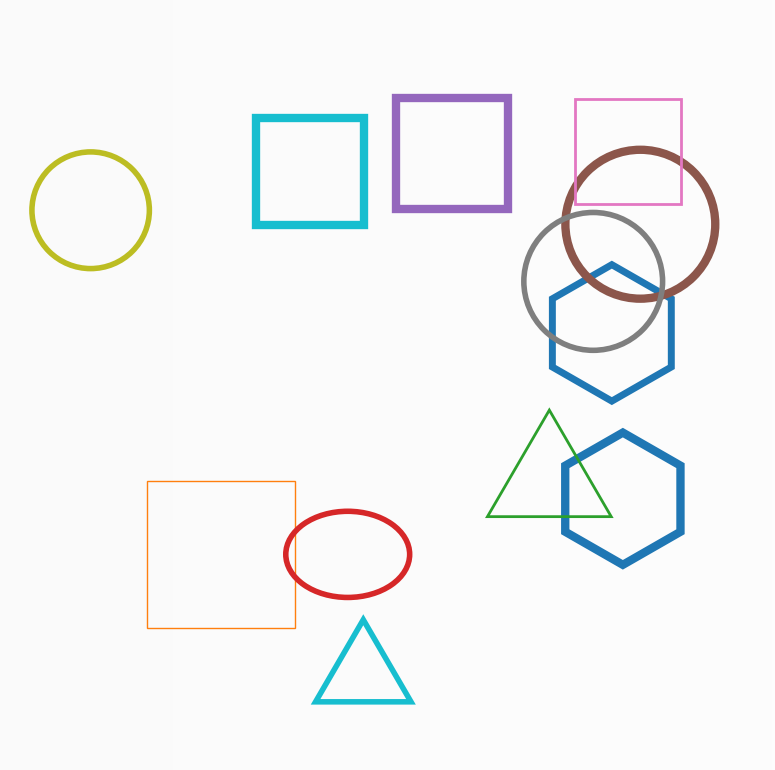[{"shape": "hexagon", "thickness": 2.5, "radius": 0.44, "center": [0.789, 0.568]}, {"shape": "hexagon", "thickness": 3, "radius": 0.43, "center": [0.804, 0.352]}, {"shape": "square", "thickness": 0.5, "radius": 0.48, "center": [0.285, 0.28]}, {"shape": "triangle", "thickness": 1, "radius": 0.46, "center": [0.709, 0.375]}, {"shape": "oval", "thickness": 2, "radius": 0.4, "center": [0.449, 0.28]}, {"shape": "square", "thickness": 3, "radius": 0.36, "center": [0.583, 0.8]}, {"shape": "circle", "thickness": 3, "radius": 0.48, "center": [0.826, 0.709]}, {"shape": "square", "thickness": 1, "radius": 0.34, "center": [0.81, 0.804]}, {"shape": "circle", "thickness": 2, "radius": 0.45, "center": [0.765, 0.635]}, {"shape": "circle", "thickness": 2, "radius": 0.38, "center": [0.117, 0.727]}, {"shape": "square", "thickness": 3, "radius": 0.35, "center": [0.4, 0.777]}, {"shape": "triangle", "thickness": 2, "radius": 0.36, "center": [0.469, 0.124]}]